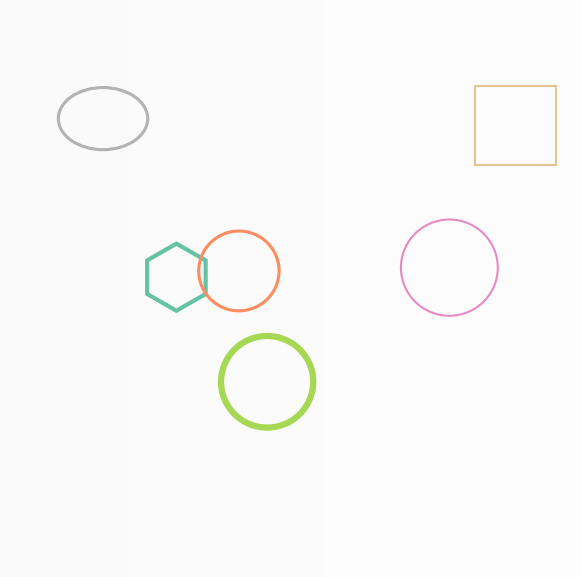[{"shape": "hexagon", "thickness": 2, "radius": 0.29, "center": [0.303, 0.519]}, {"shape": "circle", "thickness": 1.5, "radius": 0.35, "center": [0.411, 0.53]}, {"shape": "circle", "thickness": 1, "radius": 0.42, "center": [0.773, 0.536]}, {"shape": "circle", "thickness": 3, "radius": 0.4, "center": [0.46, 0.338]}, {"shape": "square", "thickness": 1, "radius": 0.34, "center": [0.887, 0.782]}, {"shape": "oval", "thickness": 1.5, "radius": 0.38, "center": [0.177, 0.794]}]